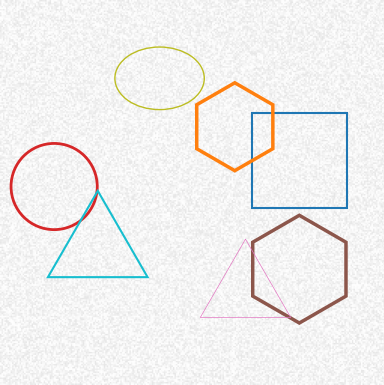[{"shape": "square", "thickness": 1.5, "radius": 0.62, "center": [0.778, 0.583]}, {"shape": "hexagon", "thickness": 2.5, "radius": 0.57, "center": [0.61, 0.671]}, {"shape": "circle", "thickness": 2, "radius": 0.56, "center": [0.141, 0.516]}, {"shape": "hexagon", "thickness": 2.5, "radius": 0.7, "center": [0.778, 0.301]}, {"shape": "triangle", "thickness": 0.5, "radius": 0.68, "center": [0.638, 0.243]}, {"shape": "oval", "thickness": 1, "radius": 0.58, "center": [0.414, 0.797]}, {"shape": "triangle", "thickness": 1.5, "radius": 0.75, "center": [0.254, 0.355]}]